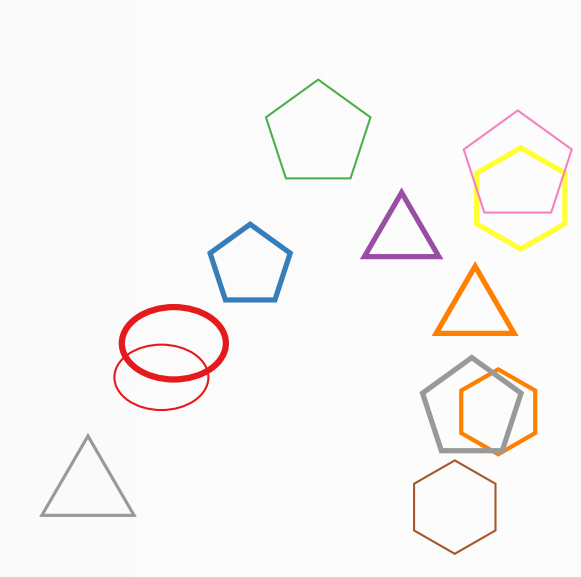[{"shape": "oval", "thickness": 3, "radius": 0.45, "center": [0.299, 0.405]}, {"shape": "oval", "thickness": 1, "radius": 0.4, "center": [0.278, 0.346]}, {"shape": "pentagon", "thickness": 2.5, "radius": 0.36, "center": [0.43, 0.538]}, {"shape": "pentagon", "thickness": 1, "radius": 0.47, "center": [0.547, 0.767]}, {"shape": "triangle", "thickness": 2.5, "radius": 0.37, "center": [0.691, 0.592]}, {"shape": "triangle", "thickness": 2.5, "radius": 0.39, "center": [0.817, 0.461]}, {"shape": "hexagon", "thickness": 2, "radius": 0.37, "center": [0.857, 0.286]}, {"shape": "hexagon", "thickness": 2.5, "radius": 0.44, "center": [0.896, 0.656]}, {"shape": "hexagon", "thickness": 1, "radius": 0.4, "center": [0.782, 0.121]}, {"shape": "pentagon", "thickness": 1, "radius": 0.49, "center": [0.891, 0.71]}, {"shape": "triangle", "thickness": 1.5, "radius": 0.46, "center": [0.151, 0.153]}, {"shape": "pentagon", "thickness": 2.5, "radius": 0.45, "center": [0.812, 0.291]}]